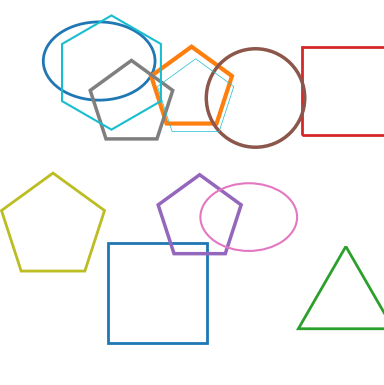[{"shape": "oval", "thickness": 2, "radius": 0.73, "center": [0.258, 0.841]}, {"shape": "square", "thickness": 2, "radius": 0.65, "center": [0.409, 0.238]}, {"shape": "pentagon", "thickness": 3, "radius": 0.55, "center": [0.498, 0.768]}, {"shape": "triangle", "thickness": 2, "radius": 0.71, "center": [0.898, 0.217]}, {"shape": "square", "thickness": 2, "radius": 0.57, "center": [0.899, 0.763]}, {"shape": "pentagon", "thickness": 2.5, "radius": 0.57, "center": [0.519, 0.433]}, {"shape": "circle", "thickness": 2.5, "radius": 0.64, "center": [0.664, 0.745]}, {"shape": "oval", "thickness": 1.5, "radius": 0.63, "center": [0.646, 0.436]}, {"shape": "pentagon", "thickness": 2.5, "radius": 0.56, "center": [0.341, 0.73]}, {"shape": "pentagon", "thickness": 2, "radius": 0.7, "center": [0.138, 0.41]}, {"shape": "pentagon", "thickness": 0.5, "radius": 0.52, "center": [0.508, 0.743]}, {"shape": "hexagon", "thickness": 1.5, "radius": 0.74, "center": [0.29, 0.812]}]